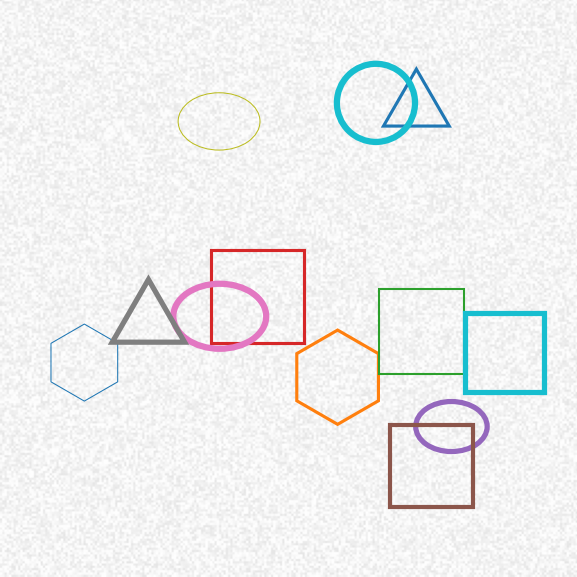[{"shape": "triangle", "thickness": 1.5, "radius": 0.33, "center": [0.721, 0.814]}, {"shape": "hexagon", "thickness": 0.5, "radius": 0.33, "center": [0.146, 0.371]}, {"shape": "hexagon", "thickness": 1.5, "radius": 0.41, "center": [0.585, 0.346]}, {"shape": "square", "thickness": 1, "radius": 0.37, "center": [0.73, 0.426]}, {"shape": "square", "thickness": 1.5, "radius": 0.4, "center": [0.445, 0.485]}, {"shape": "oval", "thickness": 2.5, "radius": 0.31, "center": [0.782, 0.261]}, {"shape": "square", "thickness": 2, "radius": 0.36, "center": [0.747, 0.192]}, {"shape": "oval", "thickness": 3, "radius": 0.4, "center": [0.381, 0.452]}, {"shape": "triangle", "thickness": 2.5, "radius": 0.36, "center": [0.257, 0.443]}, {"shape": "oval", "thickness": 0.5, "radius": 0.35, "center": [0.379, 0.789]}, {"shape": "square", "thickness": 2.5, "radius": 0.34, "center": [0.873, 0.388]}, {"shape": "circle", "thickness": 3, "radius": 0.34, "center": [0.651, 0.821]}]